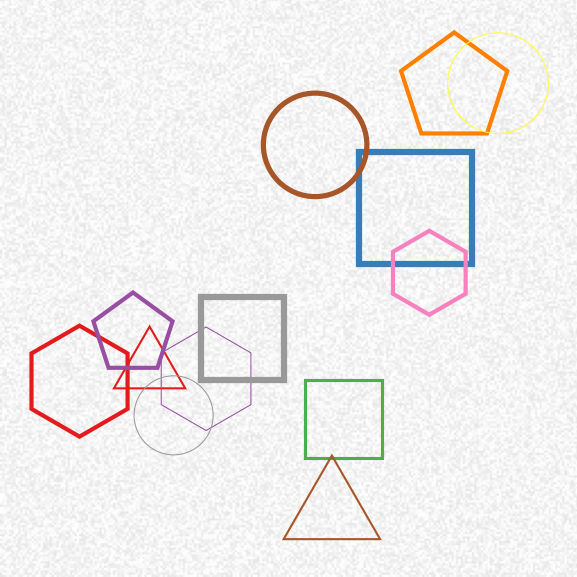[{"shape": "triangle", "thickness": 1, "radius": 0.36, "center": [0.259, 0.362]}, {"shape": "hexagon", "thickness": 2, "radius": 0.48, "center": [0.138, 0.339]}, {"shape": "square", "thickness": 3, "radius": 0.49, "center": [0.719, 0.638]}, {"shape": "square", "thickness": 1.5, "radius": 0.33, "center": [0.594, 0.274]}, {"shape": "pentagon", "thickness": 2, "radius": 0.36, "center": [0.23, 0.421]}, {"shape": "hexagon", "thickness": 0.5, "radius": 0.45, "center": [0.357, 0.343]}, {"shape": "pentagon", "thickness": 2, "radius": 0.48, "center": [0.786, 0.846]}, {"shape": "circle", "thickness": 0.5, "radius": 0.44, "center": [0.862, 0.855]}, {"shape": "circle", "thickness": 2.5, "radius": 0.45, "center": [0.546, 0.748]}, {"shape": "triangle", "thickness": 1, "radius": 0.48, "center": [0.575, 0.114]}, {"shape": "hexagon", "thickness": 2, "radius": 0.36, "center": [0.743, 0.527]}, {"shape": "circle", "thickness": 0.5, "radius": 0.34, "center": [0.301, 0.28]}, {"shape": "square", "thickness": 3, "radius": 0.36, "center": [0.42, 0.413]}]